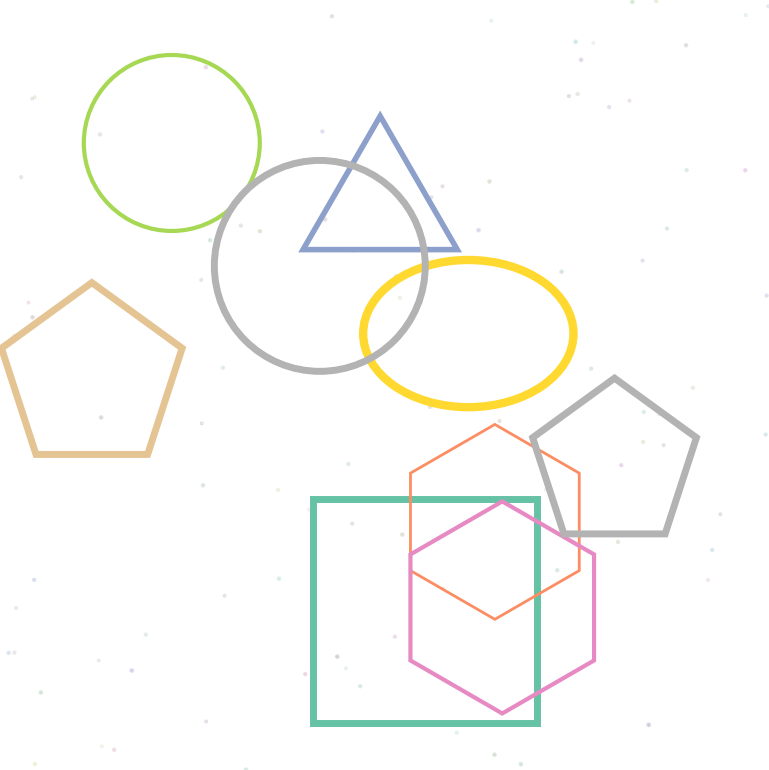[{"shape": "square", "thickness": 2.5, "radius": 0.73, "center": [0.552, 0.206]}, {"shape": "hexagon", "thickness": 1, "radius": 0.63, "center": [0.643, 0.322]}, {"shape": "triangle", "thickness": 2, "radius": 0.58, "center": [0.494, 0.734]}, {"shape": "hexagon", "thickness": 1.5, "radius": 0.69, "center": [0.652, 0.211]}, {"shape": "circle", "thickness": 1.5, "radius": 0.57, "center": [0.223, 0.814]}, {"shape": "oval", "thickness": 3, "radius": 0.68, "center": [0.608, 0.567]}, {"shape": "pentagon", "thickness": 2.5, "radius": 0.62, "center": [0.119, 0.51]}, {"shape": "pentagon", "thickness": 2.5, "radius": 0.56, "center": [0.798, 0.397]}, {"shape": "circle", "thickness": 2.5, "radius": 0.68, "center": [0.415, 0.655]}]